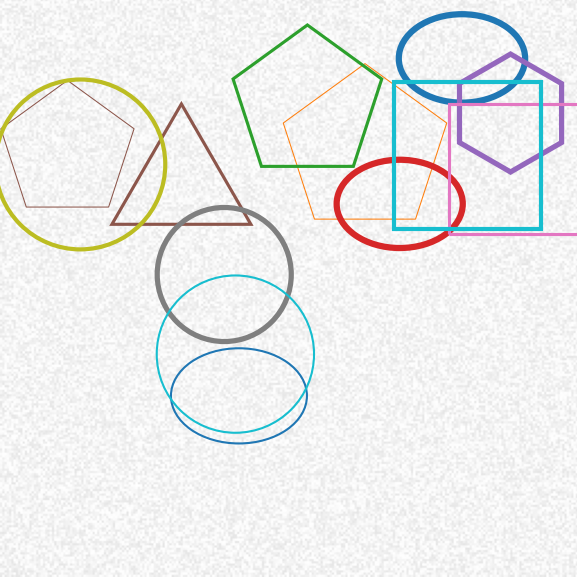[{"shape": "oval", "thickness": 3, "radius": 0.55, "center": [0.8, 0.898]}, {"shape": "oval", "thickness": 1, "radius": 0.59, "center": [0.414, 0.314]}, {"shape": "pentagon", "thickness": 0.5, "radius": 0.74, "center": [0.632, 0.74]}, {"shape": "pentagon", "thickness": 1.5, "radius": 0.68, "center": [0.532, 0.821]}, {"shape": "oval", "thickness": 3, "radius": 0.55, "center": [0.692, 0.646]}, {"shape": "hexagon", "thickness": 2.5, "radius": 0.51, "center": [0.884, 0.803]}, {"shape": "triangle", "thickness": 1.5, "radius": 0.69, "center": [0.314, 0.68]}, {"shape": "pentagon", "thickness": 0.5, "radius": 0.61, "center": [0.117, 0.739]}, {"shape": "square", "thickness": 1.5, "radius": 0.56, "center": [0.889, 0.707]}, {"shape": "circle", "thickness": 2.5, "radius": 0.58, "center": [0.388, 0.524]}, {"shape": "circle", "thickness": 2, "radius": 0.74, "center": [0.139, 0.714]}, {"shape": "square", "thickness": 2, "radius": 0.64, "center": [0.809, 0.729]}, {"shape": "circle", "thickness": 1, "radius": 0.68, "center": [0.408, 0.386]}]